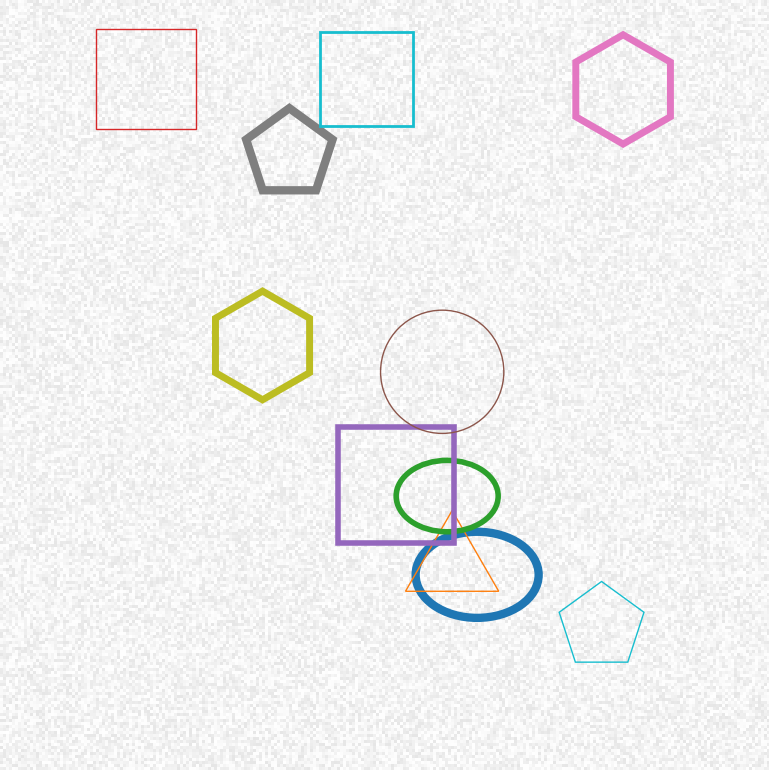[{"shape": "oval", "thickness": 3, "radius": 0.4, "center": [0.62, 0.253]}, {"shape": "triangle", "thickness": 0.5, "radius": 0.35, "center": [0.587, 0.267]}, {"shape": "oval", "thickness": 2, "radius": 0.33, "center": [0.581, 0.356]}, {"shape": "square", "thickness": 0.5, "radius": 0.33, "center": [0.189, 0.897]}, {"shape": "square", "thickness": 2, "radius": 0.38, "center": [0.514, 0.37]}, {"shape": "circle", "thickness": 0.5, "radius": 0.4, "center": [0.574, 0.517]}, {"shape": "hexagon", "thickness": 2.5, "radius": 0.35, "center": [0.809, 0.884]}, {"shape": "pentagon", "thickness": 3, "radius": 0.29, "center": [0.376, 0.801]}, {"shape": "hexagon", "thickness": 2.5, "radius": 0.35, "center": [0.341, 0.551]}, {"shape": "square", "thickness": 1, "radius": 0.3, "center": [0.476, 0.897]}, {"shape": "pentagon", "thickness": 0.5, "radius": 0.29, "center": [0.781, 0.187]}]